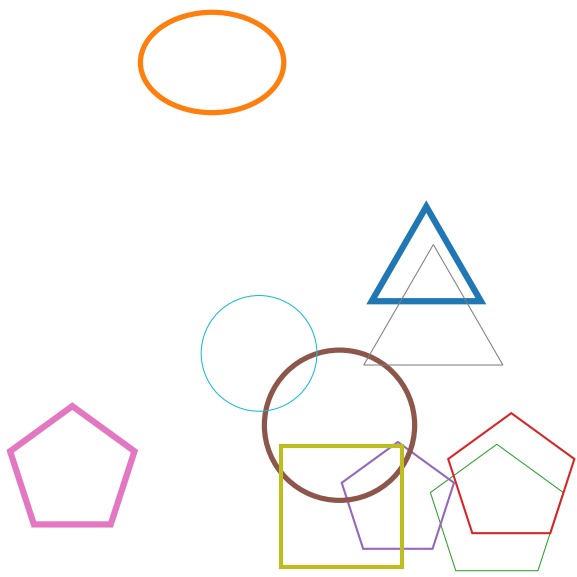[{"shape": "triangle", "thickness": 3, "radius": 0.55, "center": [0.738, 0.532]}, {"shape": "oval", "thickness": 2.5, "radius": 0.62, "center": [0.367, 0.891]}, {"shape": "pentagon", "thickness": 0.5, "radius": 0.61, "center": [0.86, 0.109]}, {"shape": "pentagon", "thickness": 1, "radius": 0.57, "center": [0.885, 0.169]}, {"shape": "pentagon", "thickness": 1, "radius": 0.51, "center": [0.689, 0.132]}, {"shape": "circle", "thickness": 2.5, "radius": 0.65, "center": [0.588, 0.263]}, {"shape": "pentagon", "thickness": 3, "radius": 0.57, "center": [0.125, 0.183]}, {"shape": "triangle", "thickness": 0.5, "radius": 0.7, "center": [0.75, 0.437]}, {"shape": "square", "thickness": 2, "radius": 0.52, "center": [0.591, 0.122]}, {"shape": "circle", "thickness": 0.5, "radius": 0.5, "center": [0.449, 0.387]}]